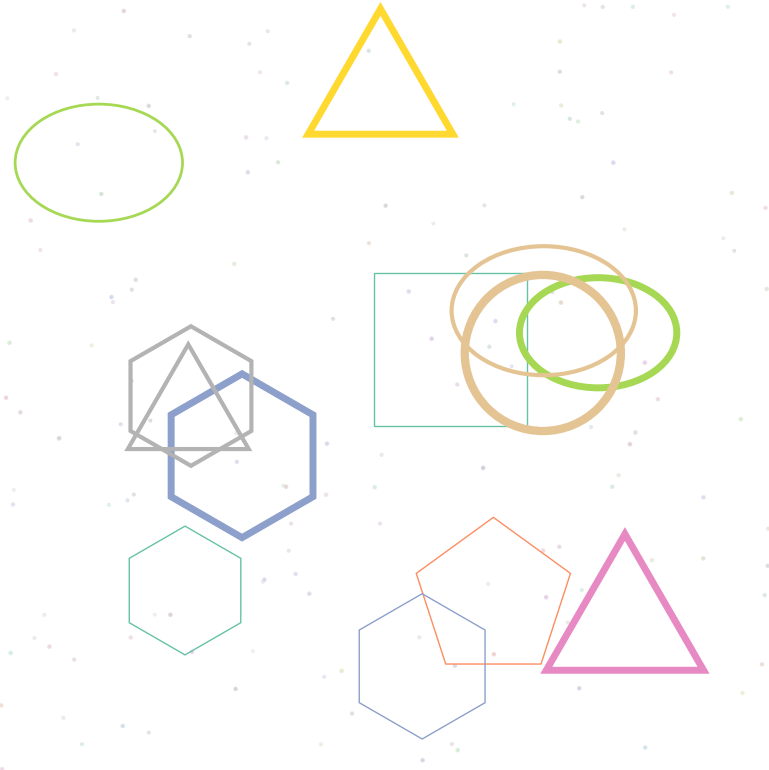[{"shape": "square", "thickness": 0.5, "radius": 0.5, "center": [0.585, 0.546]}, {"shape": "hexagon", "thickness": 0.5, "radius": 0.42, "center": [0.24, 0.233]}, {"shape": "pentagon", "thickness": 0.5, "radius": 0.53, "center": [0.641, 0.223]}, {"shape": "hexagon", "thickness": 0.5, "radius": 0.47, "center": [0.548, 0.135]}, {"shape": "hexagon", "thickness": 2.5, "radius": 0.53, "center": [0.314, 0.408]}, {"shape": "triangle", "thickness": 2.5, "radius": 0.59, "center": [0.812, 0.188]}, {"shape": "oval", "thickness": 2.5, "radius": 0.51, "center": [0.777, 0.568]}, {"shape": "oval", "thickness": 1, "radius": 0.54, "center": [0.128, 0.789]}, {"shape": "triangle", "thickness": 2.5, "radius": 0.54, "center": [0.494, 0.88]}, {"shape": "circle", "thickness": 3, "radius": 0.51, "center": [0.705, 0.542]}, {"shape": "oval", "thickness": 1.5, "radius": 0.6, "center": [0.706, 0.596]}, {"shape": "hexagon", "thickness": 1.5, "radius": 0.45, "center": [0.248, 0.486]}, {"shape": "triangle", "thickness": 1.5, "radius": 0.45, "center": [0.244, 0.462]}]